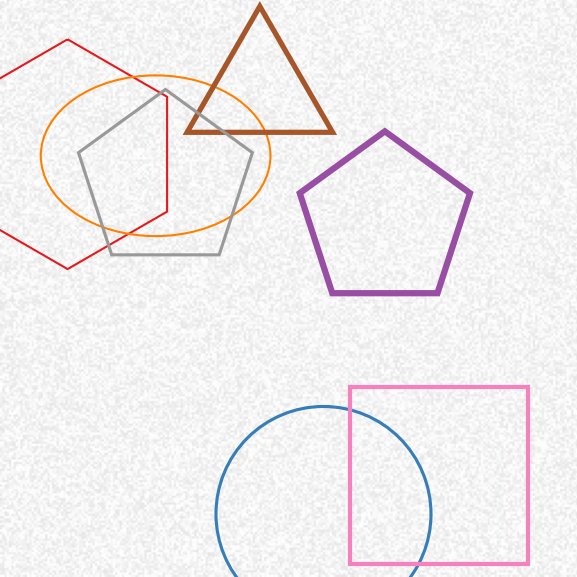[{"shape": "hexagon", "thickness": 1, "radius": 0.99, "center": [0.117, 0.732]}, {"shape": "circle", "thickness": 1.5, "radius": 0.93, "center": [0.56, 0.109]}, {"shape": "pentagon", "thickness": 3, "radius": 0.77, "center": [0.666, 0.617]}, {"shape": "oval", "thickness": 1, "radius": 0.99, "center": [0.27, 0.729]}, {"shape": "triangle", "thickness": 2.5, "radius": 0.73, "center": [0.45, 0.843]}, {"shape": "square", "thickness": 2, "radius": 0.77, "center": [0.761, 0.175]}, {"shape": "pentagon", "thickness": 1.5, "radius": 0.79, "center": [0.286, 0.686]}]